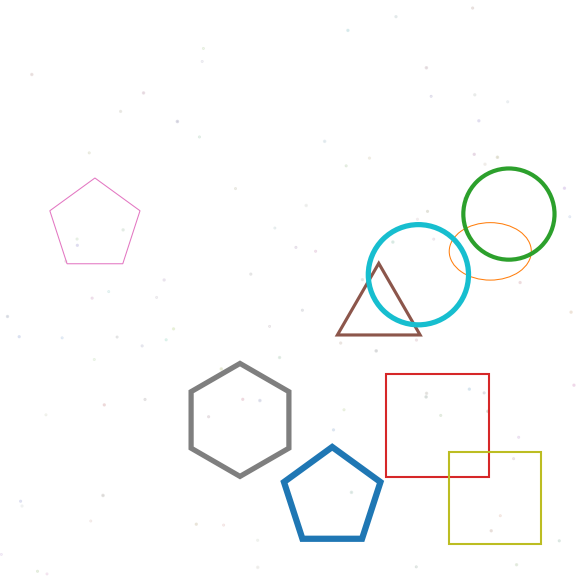[{"shape": "pentagon", "thickness": 3, "radius": 0.44, "center": [0.575, 0.137]}, {"shape": "oval", "thickness": 0.5, "radius": 0.36, "center": [0.849, 0.564]}, {"shape": "circle", "thickness": 2, "radius": 0.39, "center": [0.881, 0.628]}, {"shape": "square", "thickness": 1, "radius": 0.45, "center": [0.757, 0.263]}, {"shape": "triangle", "thickness": 1.5, "radius": 0.41, "center": [0.656, 0.46]}, {"shape": "pentagon", "thickness": 0.5, "radius": 0.41, "center": [0.164, 0.609]}, {"shape": "hexagon", "thickness": 2.5, "radius": 0.49, "center": [0.416, 0.272]}, {"shape": "square", "thickness": 1, "radius": 0.4, "center": [0.857, 0.137]}, {"shape": "circle", "thickness": 2.5, "radius": 0.43, "center": [0.725, 0.523]}]